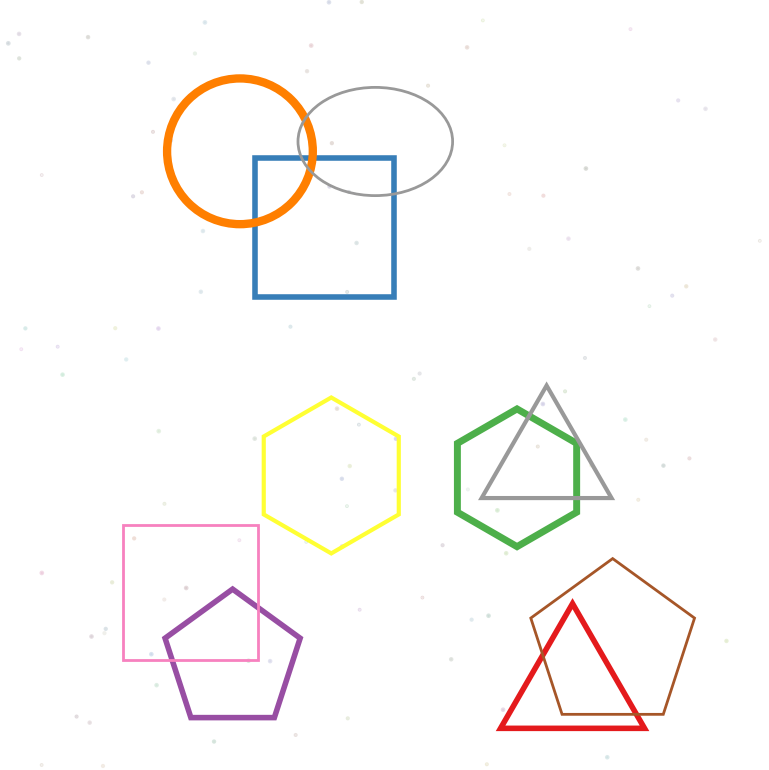[{"shape": "triangle", "thickness": 2, "radius": 0.54, "center": [0.744, 0.108]}, {"shape": "square", "thickness": 2, "radius": 0.45, "center": [0.422, 0.705]}, {"shape": "hexagon", "thickness": 2.5, "radius": 0.45, "center": [0.671, 0.379]}, {"shape": "pentagon", "thickness": 2, "radius": 0.46, "center": [0.302, 0.143]}, {"shape": "circle", "thickness": 3, "radius": 0.47, "center": [0.312, 0.803]}, {"shape": "hexagon", "thickness": 1.5, "radius": 0.51, "center": [0.43, 0.383]}, {"shape": "pentagon", "thickness": 1, "radius": 0.56, "center": [0.796, 0.163]}, {"shape": "square", "thickness": 1, "radius": 0.44, "center": [0.247, 0.231]}, {"shape": "triangle", "thickness": 1.5, "radius": 0.49, "center": [0.71, 0.402]}, {"shape": "oval", "thickness": 1, "radius": 0.5, "center": [0.487, 0.816]}]